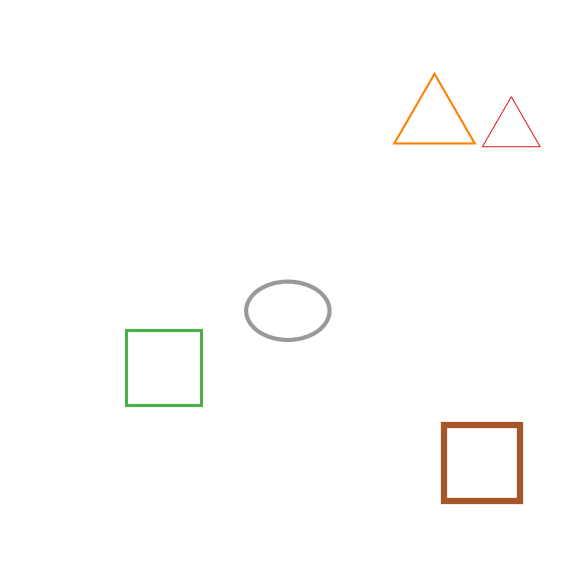[{"shape": "triangle", "thickness": 0.5, "radius": 0.29, "center": [0.885, 0.774]}, {"shape": "square", "thickness": 1.5, "radius": 0.33, "center": [0.283, 0.363]}, {"shape": "triangle", "thickness": 1, "radius": 0.4, "center": [0.752, 0.791]}, {"shape": "square", "thickness": 3, "radius": 0.33, "center": [0.835, 0.197]}, {"shape": "oval", "thickness": 2, "radius": 0.36, "center": [0.498, 0.461]}]